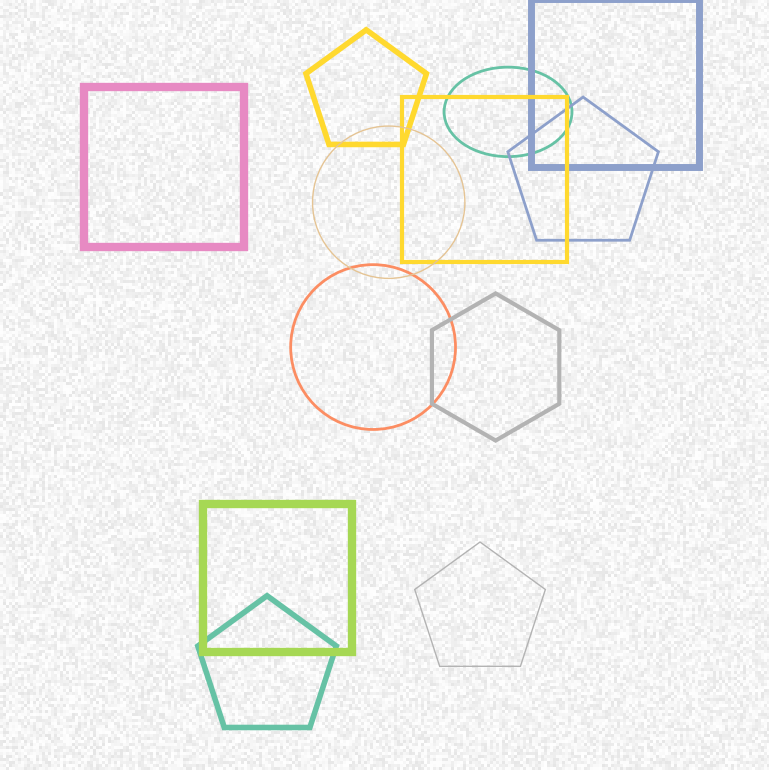[{"shape": "pentagon", "thickness": 2, "radius": 0.47, "center": [0.347, 0.132]}, {"shape": "oval", "thickness": 1, "radius": 0.42, "center": [0.66, 0.855]}, {"shape": "circle", "thickness": 1, "radius": 0.54, "center": [0.485, 0.549]}, {"shape": "square", "thickness": 2.5, "radius": 0.55, "center": [0.798, 0.892]}, {"shape": "pentagon", "thickness": 1, "radius": 0.51, "center": [0.757, 0.771]}, {"shape": "square", "thickness": 3, "radius": 0.52, "center": [0.213, 0.783]}, {"shape": "square", "thickness": 3, "radius": 0.48, "center": [0.36, 0.249]}, {"shape": "square", "thickness": 1.5, "radius": 0.54, "center": [0.63, 0.767]}, {"shape": "pentagon", "thickness": 2, "radius": 0.41, "center": [0.476, 0.879]}, {"shape": "circle", "thickness": 0.5, "radius": 0.49, "center": [0.505, 0.737]}, {"shape": "hexagon", "thickness": 1.5, "radius": 0.48, "center": [0.644, 0.523]}, {"shape": "pentagon", "thickness": 0.5, "radius": 0.45, "center": [0.623, 0.207]}]